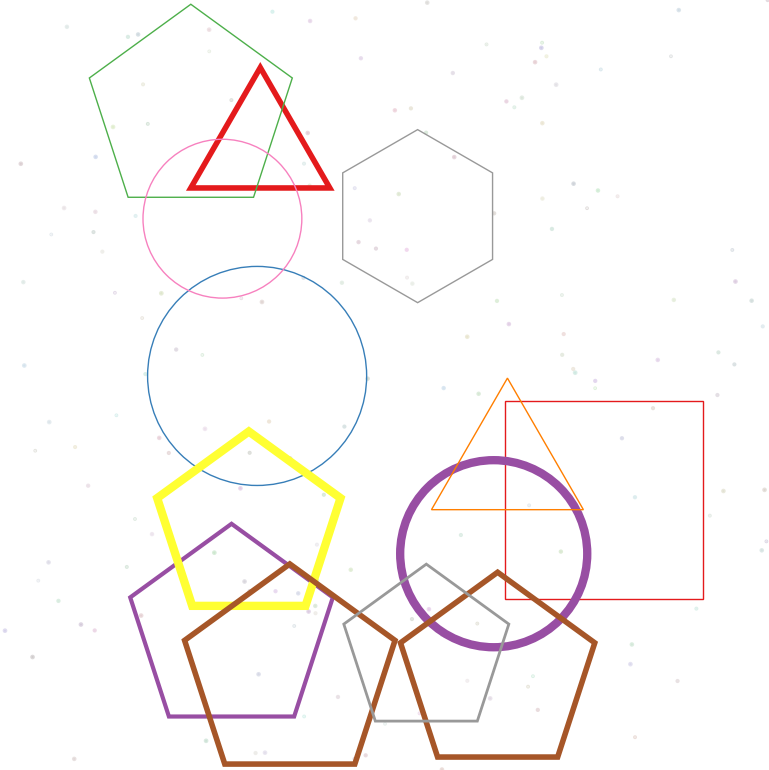[{"shape": "triangle", "thickness": 2, "radius": 0.52, "center": [0.338, 0.808]}, {"shape": "square", "thickness": 0.5, "radius": 0.64, "center": [0.785, 0.351]}, {"shape": "circle", "thickness": 0.5, "radius": 0.71, "center": [0.334, 0.512]}, {"shape": "pentagon", "thickness": 0.5, "radius": 0.69, "center": [0.248, 0.856]}, {"shape": "pentagon", "thickness": 1.5, "radius": 0.69, "center": [0.301, 0.181]}, {"shape": "circle", "thickness": 3, "radius": 0.61, "center": [0.641, 0.281]}, {"shape": "triangle", "thickness": 0.5, "radius": 0.57, "center": [0.659, 0.395]}, {"shape": "pentagon", "thickness": 3, "radius": 0.63, "center": [0.323, 0.314]}, {"shape": "pentagon", "thickness": 2, "radius": 0.72, "center": [0.376, 0.124]}, {"shape": "pentagon", "thickness": 2, "radius": 0.66, "center": [0.646, 0.124]}, {"shape": "circle", "thickness": 0.5, "radius": 0.52, "center": [0.289, 0.716]}, {"shape": "hexagon", "thickness": 0.5, "radius": 0.56, "center": [0.542, 0.719]}, {"shape": "pentagon", "thickness": 1, "radius": 0.56, "center": [0.554, 0.155]}]